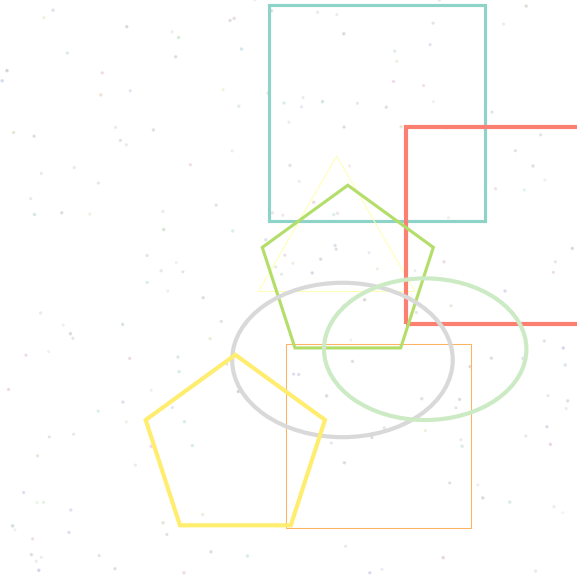[{"shape": "square", "thickness": 1.5, "radius": 0.94, "center": [0.653, 0.804]}, {"shape": "triangle", "thickness": 0.5, "radius": 0.78, "center": [0.583, 0.573]}, {"shape": "square", "thickness": 2, "radius": 0.85, "center": [0.873, 0.609]}, {"shape": "square", "thickness": 0.5, "radius": 0.8, "center": [0.655, 0.245]}, {"shape": "pentagon", "thickness": 1.5, "radius": 0.78, "center": [0.602, 0.523]}, {"shape": "oval", "thickness": 2, "radius": 0.95, "center": [0.593, 0.376]}, {"shape": "oval", "thickness": 2, "radius": 0.88, "center": [0.736, 0.394]}, {"shape": "pentagon", "thickness": 2, "radius": 0.82, "center": [0.408, 0.222]}]